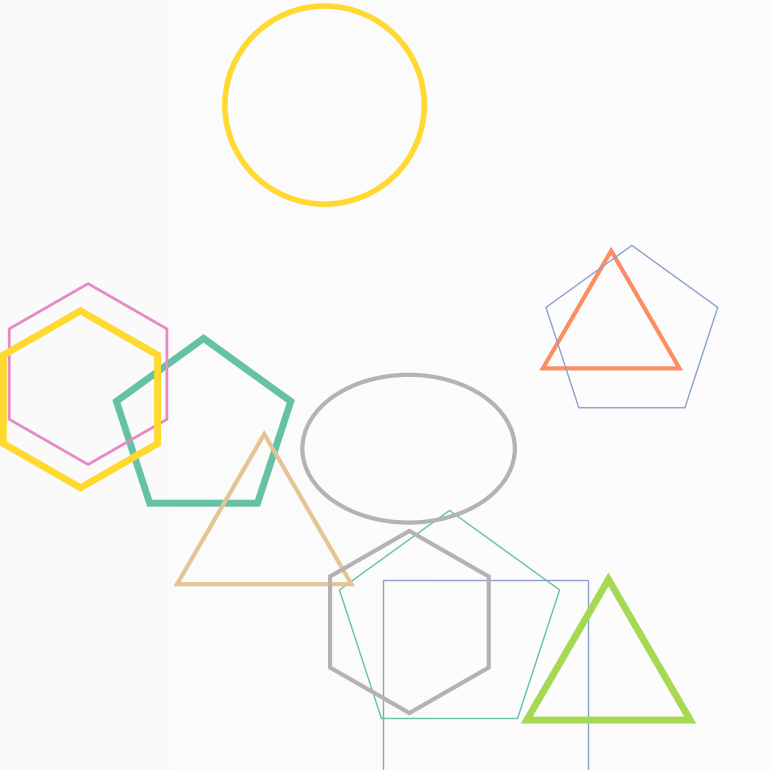[{"shape": "pentagon", "thickness": 2.5, "radius": 0.59, "center": [0.263, 0.442]}, {"shape": "pentagon", "thickness": 0.5, "radius": 0.75, "center": [0.58, 0.188]}, {"shape": "triangle", "thickness": 1.5, "radius": 0.51, "center": [0.789, 0.573]}, {"shape": "square", "thickness": 0.5, "radius": 0.66, "center": [0.627, 0.115]}, {"shape": "pentagon", "thickness": 0.5, "radius": 0.58, "center": [0.815, 0.565]}, {"shape": "hexagon", "thickness": 1, "radius": 0.59, "center": [0.114, 0.514]}, {"shape": "triangle", "thickness": 2.5, "radius": 0.61, "center": [0.785, 0.126]}, {"shape": "hexagon", "thickness": 2.5, "radius": 0.57, "center": [0.104, 0.481]}, {"shape": "circle", "thickness": 2, "radius": 0.64, "center": [0.419, 0.864]}, {"shape": "triangle", "thickness": 1.5, "radius": 0.65, "center": [0.341, 0.306]}, {"shape": "hexagon", "thickness": 1.5, "radius": 0.59, "center": [0.528, 0.192]}, {"shape": "oval", "thickness": 1.5, "radius": 0.69, "center": [0.527, 0.417]}]